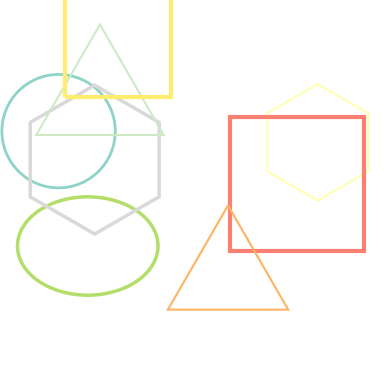[{"shape": "circle", "thickness": 2, "radius": 0.74, "center": [0.152, 0.659]}, {"shape": "hexagon", "thickness": 1.5, "radius": 0.76, "center": [0.825, 0.63]}, {"shape": "square", "thickness": 3, "radius": 0.87, "center": [0.771, 0.523]}, {"shape": "triangle", "thickness": 1.5, "radius": 0.9, "center": [0.592, 0.286]}, {"shape": "oval", "thickness": 2.5, "radius": 0.91, "center": [0.228, 0.361]}, {"shape": "hexagon", "thickness": 2.5, "radius": 0.97, "center": [0.246, 0.585]}, {"shape": "triangle", "thickness": 1.5, "radius": 0.96, "center": [0.26, 0.745]}, {"shape": "square", "thickness": 3, "radius": 0.69, "center": [0.306, 0.887]}]